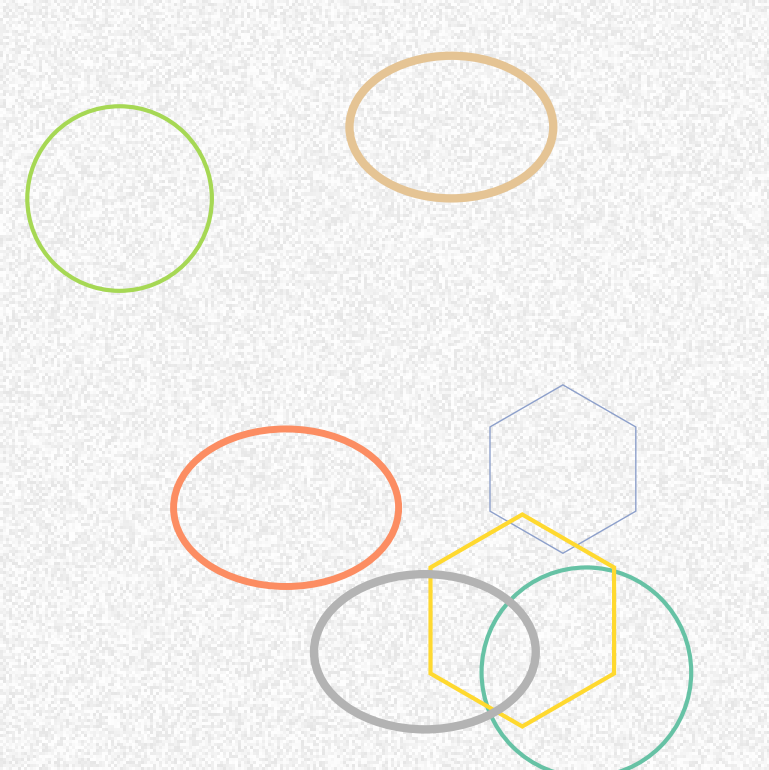[{"shape": "circle", "thickness": 1.5, "radius": 0.68, "center": [0.762, 0.127]}, {"shape": "oval", "thickness": 2.5, "radius": 0.73, "center": [0.372, 0.341]}, {"shape": "hexagon", "thickness": 0.5, "radius": 0.55, "center": [0.731, 0.391]}, {"shape": "circle", "thickness": 1.5, "radius": 0.6, "center": [0.155, 0.742]}, {"shape": "hexagon", "thickness": 1.5, "radius": 0.69, "center": [0.678, 0.194]}, {"shape": "oval", "thickness": 3, "radius": 0.66, "center": [0.586, 0.835]}, {"shape": "oval", "thickness": 3, "radius": 0.72, "center": [0.552, 0.154]}]